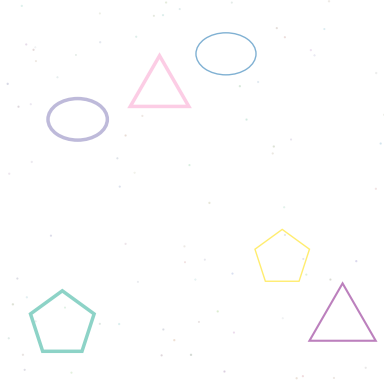[{"shape": "pentagon", "thickness": 2.5, "radius": 0.43, "center": [0.162, 0.158]}, {"shape": "oval", "thickness": 2.5, "radius": 0.39, "center": [0.202, 0.69]}, {"shape": "oval", "thickness": 1, "radius": 0.39, "center": [0.587, 0.86]}, {"shape": "triangle", "thickness": 2.5, "radius": 0.44, "center": [0.414, 0.767]}, {"shape": "triangle", "thickness": 1.5, "radius": 0.5, "center": [0.89, 0.165]}, {"shape": "pentagon", "thickness": 1, "radius": 0.37, "center": [0.733, 0.33]}]